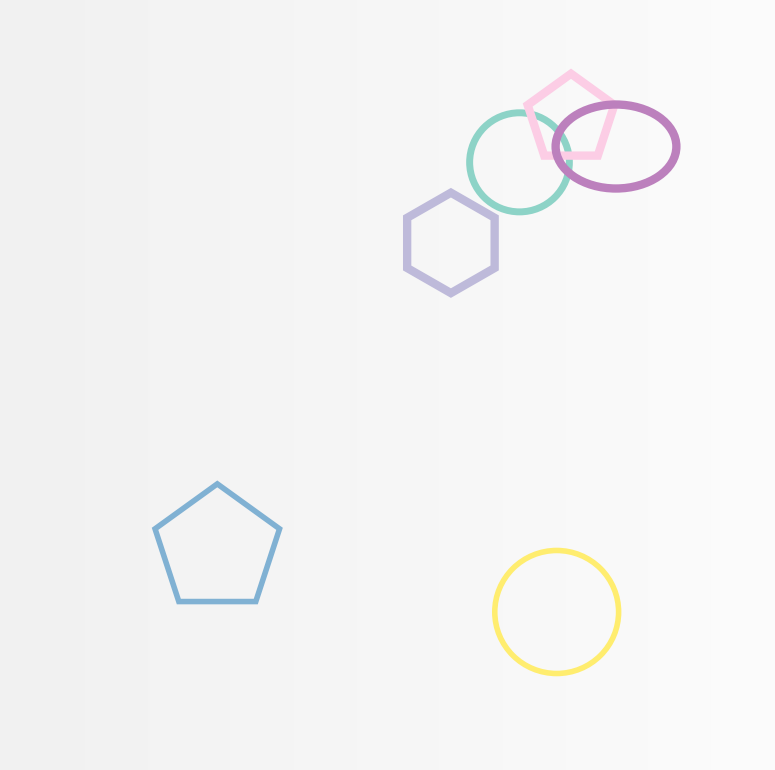[{"shape": "circle", "thickness": 2.5, "radius": 0.32, "center": [0.67, 0.789]}, {"shape": "hexagon", "thickness": 3, "radius": 0.33, "center": [0.582, 0.685]}, {"shape": "pentagon", "thickness": 2, "radius": 0.42, "center": [0.28, 0.287]}, {"shape": "pentagon", "thickness": 3, "radius": 0.29, "center": [0.737, 0.845]}, {"shape": "oval", "thickness": 3, "radius": 0.39, "center": [0.795, 0.81]}, {"shape": "circle", "thickness": 2, "radius": 0.4, "center": [0.718, 0.205]}]